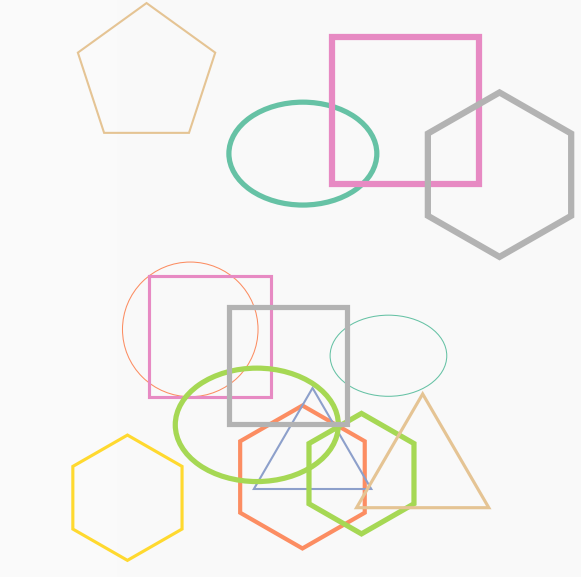[{"shape": "oval", "thickness": 0.5, "radius": 0.5, "center": [0.668, 0.383]}, {"shape": "oval", "thickness": 2.5, "radius": 0.64, "center": [0.521, 0.733]}, {"shape": "circle", "thickness": 0.5, "radius": 0.58, "center": [0.327, 0.429]}, {"shape": "hexagon", "thickness": 2, "radius": 0.62, "center": [0.52, 0.173]}, {"shape": "triangle", "thickness": 1, "radius": 0.58, "center": [0.538, 0.211]}, {"shape": "square", "thickness": 3, "radius": 0.63, "center": [0.698, 0.808]}, {"shape": "square", "thickness": 1.5, "radius": 0.52, "center": [0.361, 0.416]}, {"shape": "oval", "thickness": 2.5, "radius": 0.7, "center": [0.442, 0.263]}, {"shape": "hexagon", "thickness": 2.5, "radius": 0.52, "center": [0.622, 0.179]}, {"shape": "hexagon", "thickness": 1.5, "radius": 0.54, "center": [0.219, 0.137]}, {"shape": "triangle", "thickness": 1.5, "radius": 0.66, "center": [0.727, 0.186]}, {"shape": "pentagon", "thickness": 1, "radius": 0.62, "center": [0.252, 0.87]}, {"shape": "square", "thickness": 2.5, "radius": 0.51, "center": [0.496, 0.366]}, {"shape": "hexagon", "thickness": 3, "radius": 0.71, "center": [0.859, 0.697]}]